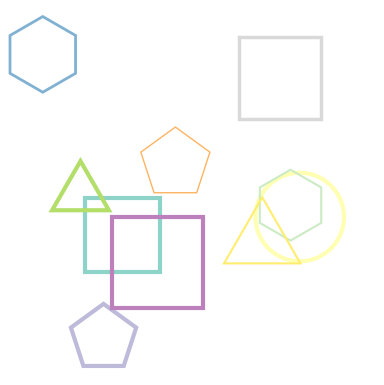[{"shape": "square", "thickness": 3, "radius": 0.48, "center": [0.319, 0.39]}, {"shape": "circle", "thickness": 3, "radius": 0.57, "center": [0.779, 0.436]}, {"shape": "pentagon", "thickness": 3, "radius": 0.45, "center": [0.269, 0.122]}, {"shape": "hexagon", "thickness": 2, "radius": 0.49, "center": [0.111, 0.859]}, {"shape": "pentagon", "thickness": 1, "radius": 0.47, "center": [0.456, 0.576]}, {"shape": "triangle", "thickness": 3, "radius": 0.43, "center": [0.209, 0.496]}, {"shape": "square", "thickness": 2.5, "radius": 0.53, "center": [0.728, 0.798]}, {"shape": "square", "thickness": 3, "radius": 0.59, "center": [0.41, 0.318]}, {"shape": "hexagon", "thickness": 1.5, "radius": 0.46, "center": [0.755, 0.467]}, {"shape": "triangle", "thickness": 1.5, "radius": 0.57, "center": [0.681, 0.373]}]